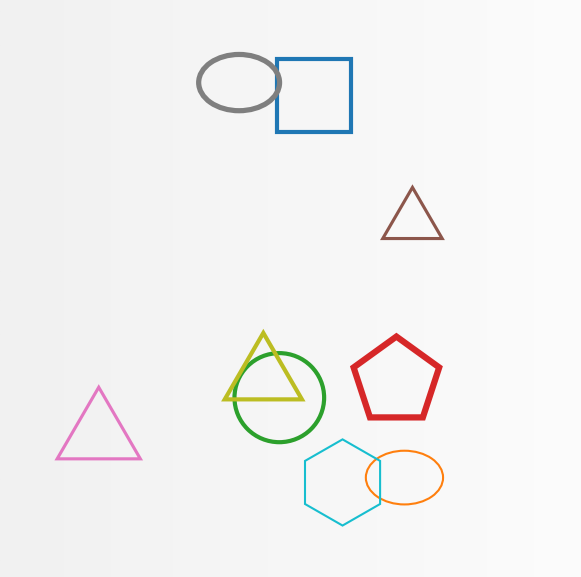[{"shape": "square", "thickness": 2, "radius": 0.32, "center": [0.541, 0.834]}, {"shape": "oval", "thickness": 1, "radius": 0.33, "center": [0.696, 0.172]}, {"shape": "circle", "thickness": 2, "radius": 0.39, "center": [0.481, 0.311]}, {"shape": "pentagon", "thickness": 3, "radius": 0.39, "center": [0.682, 0.339]}, {"shape": "triangle", "thickness": 1.5, "radius": 0.3, "center": [0.71, 0.616]}, {"shape": "triangle", "thickness": 1.5, "radius": 0.41, "center": [0.17, 0.246]}, {"shape": "oval", "thickness": 2.5, "radius": 0.35, "center": [0.411, 0.856]}, {"shape": "triangle", "thickness": 2, "radius": 0.38, "center": [0.453, 0.346]}, {"shape": "hexagon", "thickness": 1, "radius": 0.37, "center": [0.589, 0.164]}]